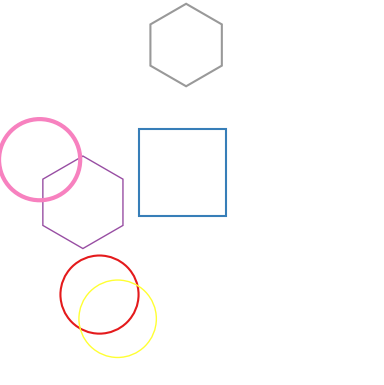[{"shape": "circle", "thickness": 1.5, "radius": 0.51, "center": [0.258, 0.235]}, {"shape": "square", "thickness": 1.5, "radius": 0.57, "center": [0.474, 0.553]}, {"shape": "hexagon", "thickness": 1, "radius": 0.6, "center": [0.215, 0.475]}, {"shape": "circle", "thickness": 1, "radius": 0.5, "center": [0.306, 0.172]}, {"shape": "circle", "thickness": 3, "radius": 0.53, "center": [0.103, 0.585]}, {"shape": "hexagon", "thickness": 1.5, "radius": 0.54, "center": [0.483, 0.883]}]